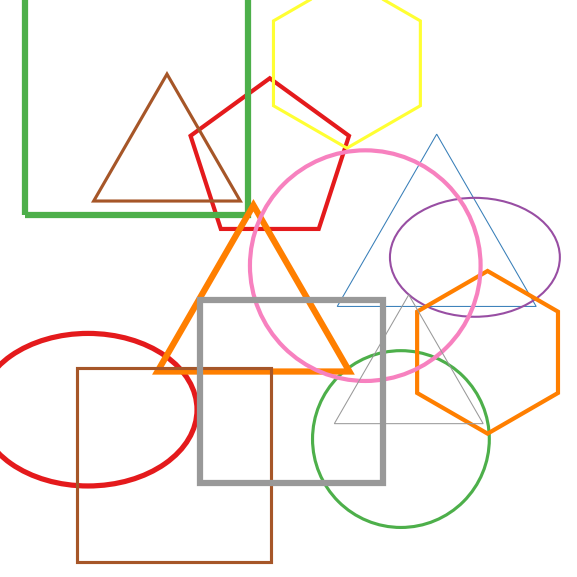[{"shape": "pentagon", "thickness": 2, "radius": 0.72, "center": [0.467, 0.719]}, {"shape": "oval", "thickness": 2.5, "radius": 0.94, "center": [0.152, 0.29]}, {"shape": "triangle", "thickness": 0.5, "radius": 0.99, "center": [0.756, 0.568]}, {"shape": "circle", "thickness": 1.5, "radius": 0.77, "center": [0.694, 0.239]}, {"shape": "square", "thickness": 3, "radius": 0.96, "center": [0.236, 0.82]}, {"shape": "oval", "thickness": 1, "radius": 0.74, "center": [0.822, 0.554]}, {"shape": "hexagon", "thickness": 2, "radius": 0.7, "center": [0.844, 0.389]}, {"shape": "triangle", "thickness": 3, "radius": 0.96, "center": [0.439, 0.452]}, {"shape": "hexagon", "thickness": 1.5, "radius": 0.73, "center": [0.601, 0.89]}, {"shape": "triangle", "thickness": 1.5, "radius": 0.73, "center": [0.289, 0.724]}, {"shape": "square", "thickness": 1.5, "radius": 0.84, "center": [0.301, 0.193]}, {"shape": "circle", "thickness": 2, "radius": 1.0, "center": [0.632, 0.539]}, {"shape": "square", "thickness": 3, "radius": 0.79, "center": [0.505, 0.321]}, {"shape": "triangle", "thickness": 0.5, "radius": 0.74, "center": [0.708, 0.34]}]